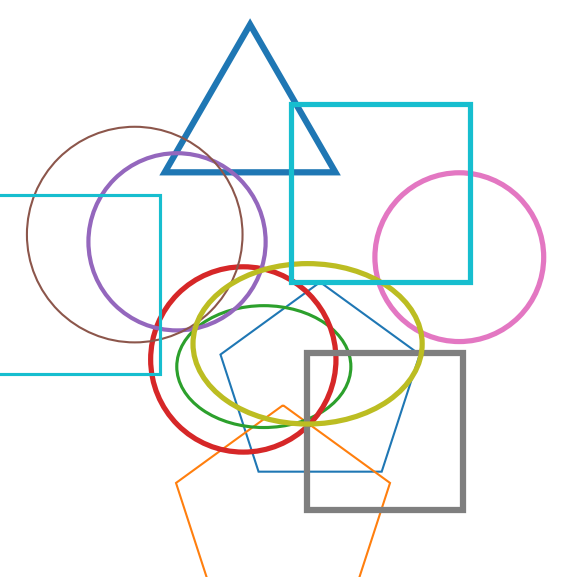[{"shape": "triangle", "thickness": 3, "radius": 0.85, "center": [0.433, 0.786]}, {"shape": "pentagon", "thickness": 1, "radius": 0.91, "center": [0.554, 0.329]}, {"shape": "pentagon", "thickness": 1, "radius": 0.97, "center": [0.49, 0.103]}, {"shape": "oval", "thickness": 1.5, "radius": 0.75, "center": [0.457, 0.364]}, {"shape": "circle", "thickness": 2.5, "radius": 0.8, "center": [0.421, 0.377]}, {"shape": "circle", "thickness": 2, "radius": 0.77, "center": [0.307, 0.58]}, {"shape": "circle", "thickness": 1, "radius": 0.93, "center": [0.233, 0.593]}, {"shape": "circle", "thickness": 2.5, "radius": 0.73, "center": [0.795, 0.554]}, {"shape": "square", "thickness": 3, "radius": 0.68, "center": [0.667, 0.251]}, {"shape": "oval", "thickness": 2.5, "radius": 0.99, "center": [0.533, 0.404]}, {"shape": "square", "thickness": 2.5, "radius": 0.77, "center": [0.659, 0.665]}, {"shape": "square", "thickness": 1.5, "radius": 0.77, "center": [0.121, 0.507]}]